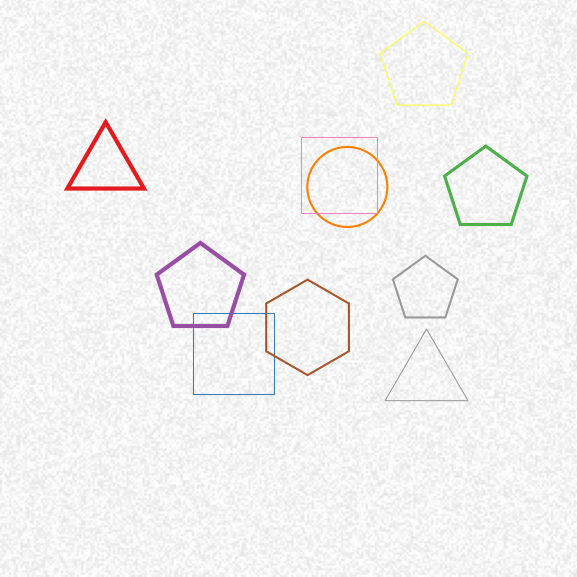[{"shape": "triangle", "thickness": 2, "radius": 0.38, "center": [0.183, 0.711]}, {"shape": "square", "thickness": 0.5, "radius": 0.35, "center": [0.405, 0.386]}, {"shape": "pentagon", "thickness": 1.5, "radius": 0.38, "center": [0.841, 0.671]}, {"shape": "pentagon", "thickness": 2, "radius": 0.4, "center": [0.347, 0.499]}, {"shape": "circle", "thickness": 1, "radius": 0.35, "center": [0.601, 0.675]}, {"shape": "pentagon", "thickness": 0.5, "radius": 0.4, "center": [0.734, 0.882]}, {"shape": "hexagon", "thickness": 1, "radius": 0.41, "center": [0.533, 0.432]}, {"shape": "square", "thickness": 0.5, "radius": 0.33, "center": [0.587, 0.696]}, {"shape": "pentagon", "thickness": 1, "radius": 0.3, "center": [0.737, 0.497]}, {"shape": "triangle", "thickness": 0.5, "radius": 0.41, "center": [0.739, 0.347]}]